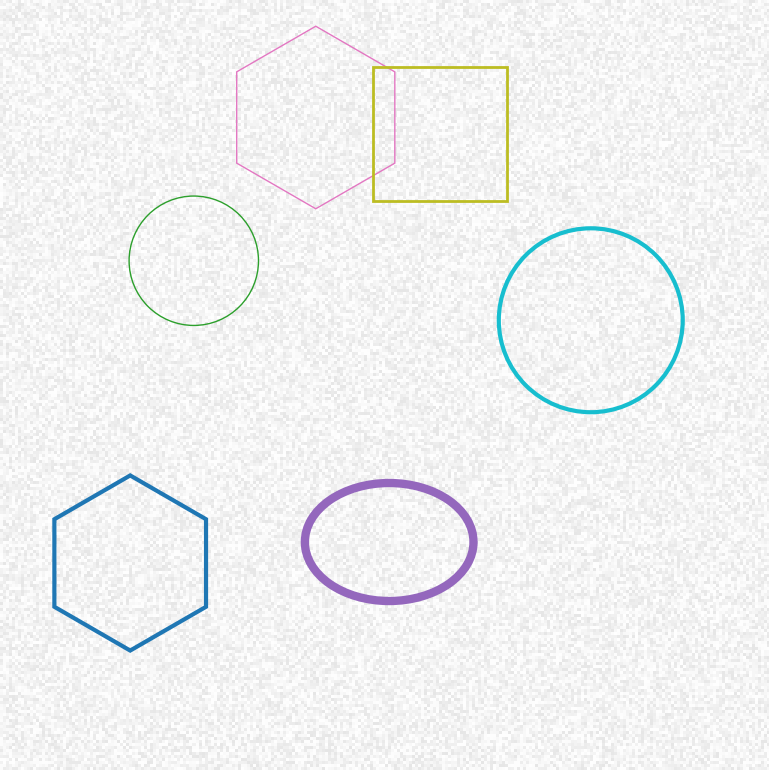[{"shape": "hexagon", "thickness": 1.5, "radius": 0.57, "center": [0.169, 0.269]}, {"shape": "circle", "thickness": 0.5, "radius": 0.42, "center": [0.252, 0.661]}, {"shape": "oval", "thickness": 3, "radius": 0.55, "center": [0.505, 0.296]}, {"shape": "hexagon", "thickness": 0.5, "radius": 0.59, "center": [0.41, 0.847]}, {"shape": "square", "thickness": 1, "radius": 0.43, "center": [0.572, 0.826]}, {"shape": "circle", "thickness": 1.5, "radius": 0.6, "center": [0.767, 0.584]}]